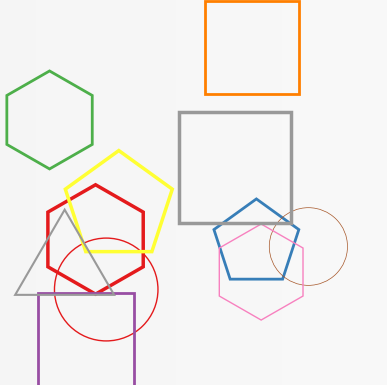[{"shape": "circle", "thickness": 1, "radius": 0.67, "center": [0.274, 0.248]}, {"shape": "hexagon", "thickness": 2.5, "radius": 0.71, "center": [0.247, 0.378]}, {"shape": "pentagon", "thickness": 2, "radius": 0.58, "center": [0.662, 0.368]}, {"shape": "hexagon", "thickness": 2, "radius": 0.64, "center": [0.128, 0.688]}, {"shape": "square", "thickness": 2, "radius": 0.62, "center": [0.222, 0.116]}, {"shape": "square", "thickness": 2, "radius": 0.6, "center": [0.65, 0.876]}, {"shape": "pentagon", "thickness": 2.5, "radius": 0.73, "center": [0.307, 0.464]}, {"shape": "circle", "thickness": 0.5, "radius": 0.5, "center": [0.796, 0.36]}, {"shape": "hexagon", "thickness": 1, "radius": 0.62, "center": [0.674, 0.293]}, {"shape": "square", "thickness": 2.5, "radius": 0.72, "center": [0.606, 0.565]}, {"shape": "triangle", "thickness": 1.5, "radius": 0.74, "center": [0.167, 0.308]}]